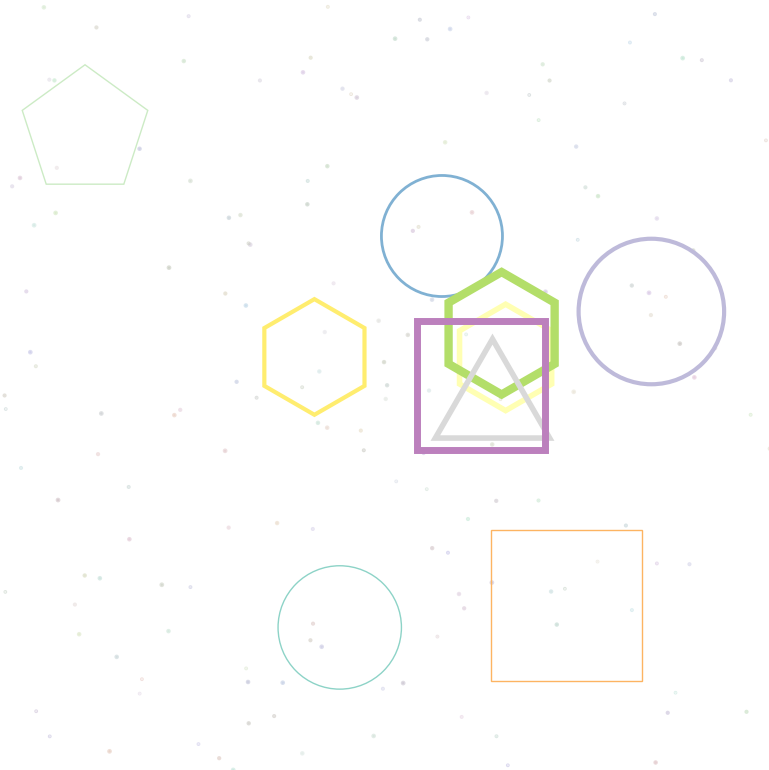[{"shape": "circle", "thickness": 0.5, "radius": 0.4, "center": [0.441, 0.185]}, {"shape": "hexagon", "thickness": 2, "radius": 0.35, "center": [0.657, 0.536]}, {"shape": "circle", "thickness": 1.5, "radius": 0.47, "center": [0.846, 0.595]}, {"shape": "circle", "thickness": 1, "radius": 0.39, "center": [0.574, 0.694]}, {"shape": "square", "thickness": 0.5, "radius": 0.49, "center": [0.736, 0.214]}, {"shape": "hexagon", "thickness": 3, "radius": 0.4, "center": [0.651, 0.567]}, {"shape": "triangle", "thickness": 2, "radius": 0.43, "center": [0.64, 0.474]}, {"shape": "square", "thickness": 2.5, "radius": 0.42, "center": [0.624, 0.499]}, {"shape": "pentagon", "thickness": 0.5, "radius": 0.43, "center": [0.11, 0.83]}, {"shape": "hexagon", "thickness": 1.5, "radius": 0.38, "center": [0.408, 0.536]}]